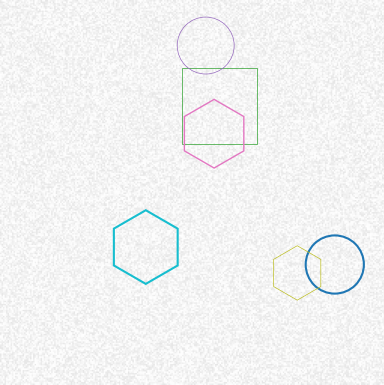[{"shape": "circle", "thickness": 1.5, "radius": 0.38, "center": [0.87, 0.313]}, {"shape": "square", "thickness": 0.5, "radius": 0.49, "center": [0.57, 0.725]}, {"shape": "circle", "thickness": 0.5, "radius": 0.37, "center": [0.534, 0.882]}, {"shape": "hexagon", "thickness": 1, "radius": 0.45, "center": [0.556, 0.653]}, {"shape": "hexagon", "thickness": 0.5, "radius": 0.35, "center": [0.772, 0.291]}, {"shape": "hexagon", "thickness": 1.5, "radius": 0.48, "center": [0.379, 0.358]}]